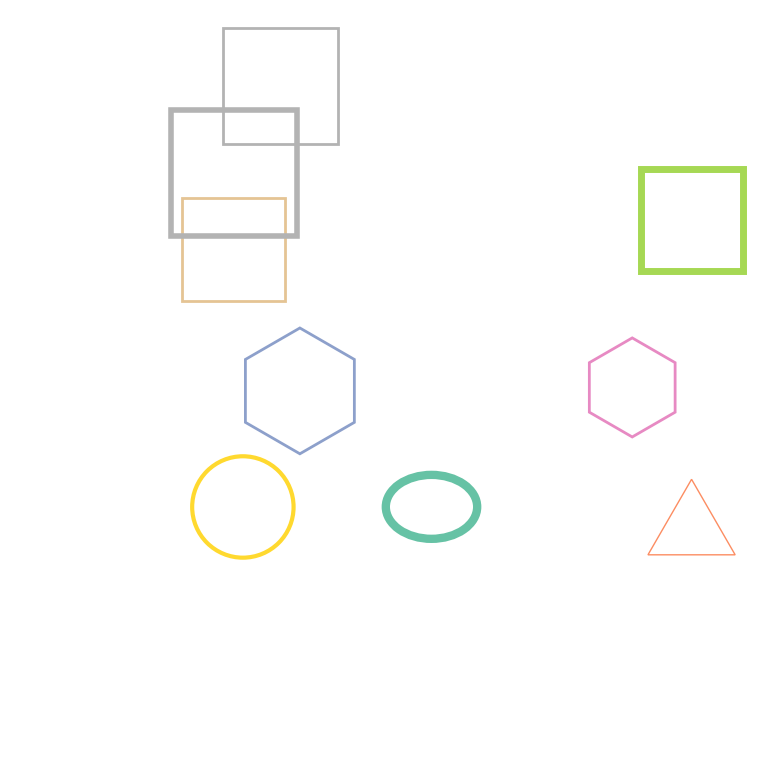[{"shape": "oval", "thickness": 3, "radius": 0.3, "center": [0.56, 0.342]}, {"shape": "triangle", "thickness": 0.5, "radius": 0.33, "center": [0.898, 0.312]}, {"shape": "hexagon", "thickness": 1, "radius": 0.41, "center": [0.389, 0.492]}, {"shape": "hexagon", "thickness": 1, "radius": 0.32, "center": [0.821, 0.497]}, {"shape": "square", "thickness": 2.5, "radius": 0.33, "center": [0.899, 0.714]}, {"shape": "circle", "thickness": 1.5, "radius": 0.33, "center": [0.315, 0.342]}, {"shape": "square", "thickness": 1, "radius": 0.34, "center": [0.303, 0.675]}, {"shape": "square", "thickness": 2, "radius": 0.41, "center": [0.304, 0.775]}, {"shape": "square", "thickness": 1, "radius": 0.38, "center": [0.364, 0.889]}]